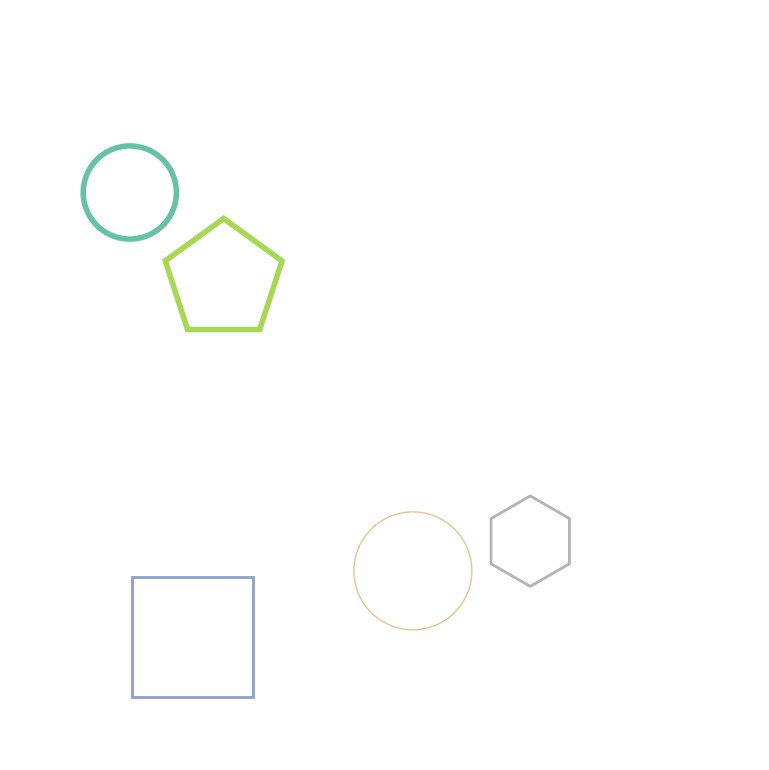[{"shape": "circle", "thickness": 2, "radius": 0.3, "center": [0.169, 0.75]}, {"shape": "square", "thickness": 1, "radius": 0.39, "center": [0.25, 0.173]}, {"shape": "pentagon", "thickness": 2, "radius": 0.4, "center": [0.29, 0.637]}, {"shape": "circle", "thickness": 0.5, "radius": 0.38, "center": [0.536, 0.259]}, {"shape": "hexagon", "thickness": 1, "radius": 0.29, "center": [0.689, 0.297]}]